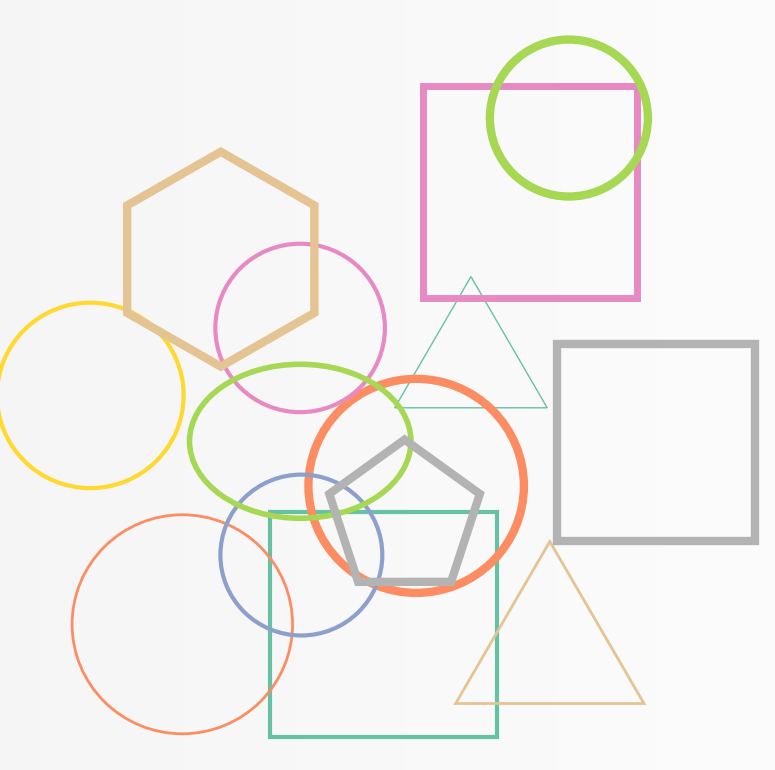[{"shape": "square", "thickness": 1.5, "radius": 0.73, "center": [0.495, 0.189]}, {"shape": "triangle", "thickness": 0.5, "radius": 0.57, "center": [0.608, 0.527]}, {"shape": "circle", "thickness": 1, "radius": 0.71, "center": [0.235, 0.189]}, {"shape": "circle", "thickness": 3, "radius": 0.7, "center": [0.537, 0.369]}, {"shape": "circle", "thickness": 1.5, "radius": 0.52, "center": [0.389, 0.279]}, {"shape": "circle", "thickness": 1.5, "radius": 0.55, "center": [0.387, 0.574]}, {"shape": "square", "thickness": 2.5, "radius": 0.69, "center": [0.684, 0.751]}, {"shape": "circle", "thickness": 3, "radius": 0.51, "center": [0.734, 0.847]}, {"shape": "oval", "thickness": 2, "radius": 0.71, "center": [0.387, 0.427]}, {"shape": "circle", "thickness": 1.5, "radius": 0.6, "center": [0.117, 0.486]}, {"shape": "triangle", "thickness": 1, "radius": 0.7, "center": [0.709, 0.156]}, {"shape": "hexagon", "thickness": 3, "radius": 0.7, "center": [0.285, 0.663]}, {"shape": "square", "thickness": 3, "radius": 0.64, "center": [0.847, 0.426]}, {"shape": "pentagon", "thickness": 3, "radius": 0.51, "center": [0.522, 0.327]}]